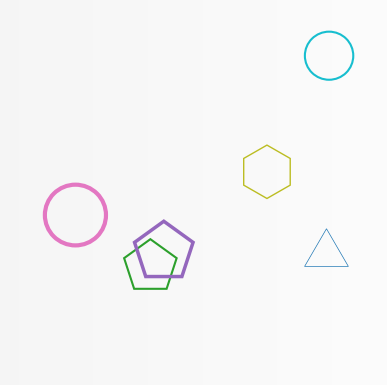[{"shape": "triangle", "thickness": 0.5, "radius": 0.33, "center": [0.843, 0.341]}, {"shape": "pentagon", "thickness": 1.5, "radius": 0.36, "center": [0.388, 0.308]}, {"shape": "pentagon", "thickness": 2.5, "radius": 0.4, "center": [0.423, 0.346]}, {"shape": "circle", "thickness": 3, "radius": 0.39, "center": [0.195, 0.441]}, {"shape": "hexagon", "thickness": 1, "radius": 0.35, "center": [0.689, 0.554]}, {"shape": "circle", "thickness": 1.5, "radius": 0.31, "center": [0.849, 0.855]}]